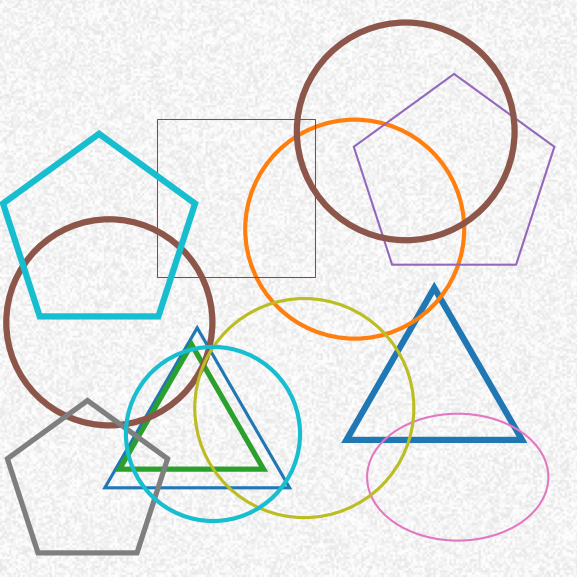[{"shape": "triangle", "thickness": 3, "radius": 0.88, "center": [0.752, 0.325]}, {"shape": "triangle", "thickness": 1.5, "radius": 0.92, "center": [0.341, 0.247]}, {"shape": "circle", "thickness": 2, "radius": 0.95, "center": [0.614, 0.602]}, {"shape": "triangle", "thickness": 2.5, "radius": 0.72, "center": [0.332, 0.259]}, {"shape": "square", "thickness": 0.5, "radius": 0.68, "center": [0.409, 0.656]}, {"shape": "pentagon", "thickness": 1, "radius": 0.91, "center": [0.786, 0.689]}, {"shape": "circle", "thickness": 3, "radius": 0.89, "center": [0.189, 0.441]}, {"shape": "circle", "thickness": 3, "radius": 0.94, "center": [0.703, 0.772]}, {"shape": "oval", "thickness": 1, "radius": 0.78, "center": [0.793, 0.173]}, {"shape": "pentagon", "thickness": 2.5, "radius": 0.73, "center": [0.152, 0.16]}, {"shape": "circle", "thickness": 1.5, "radius": 0.95, "center": [0.527, 0.293]}, {"shape": "pentagon", "thickness": 3, "radius": 0.87, "center": [0.172, 0.593]}, {"shape": "circle", "thickness": 2, "radius": 0.75, "center": [0.369, 0.248]}]